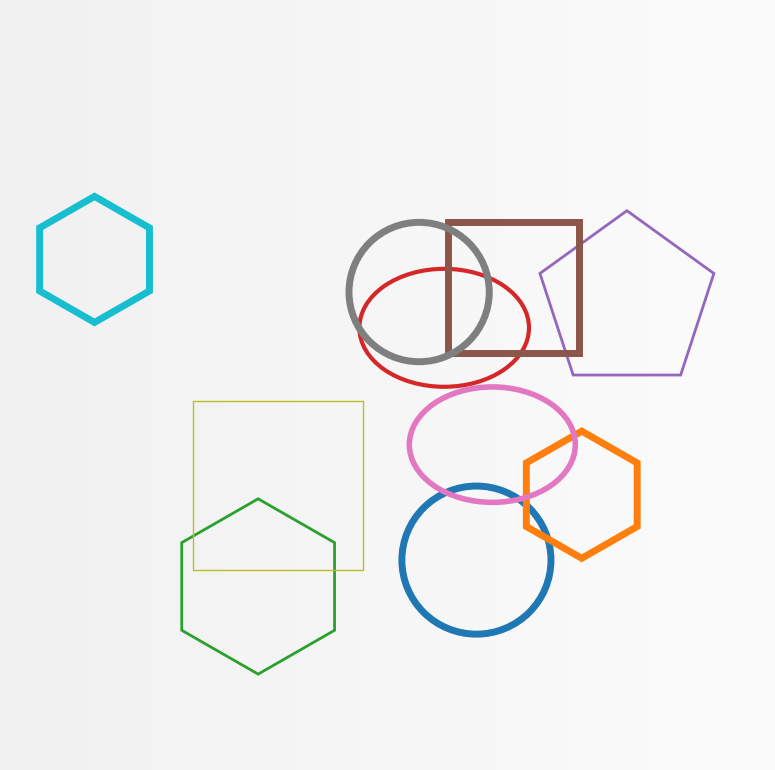[{"shape": "circle", "thickness": 2.5, "radius": 0.48, "center": [0.615, 0.273]}, {"shape": "hexagon", "thickness": 2.5, "radius": 0.41, "center": [0.751, 0.358]}, {"shape": "hexagon", "thickness": 1, "radius": 0.57, "center": [0.333, 0.238]}, {"shape": "oval", "thickness": 1.5, "radius": 0.55, "center": [0.573, 0.574]}, {"shape": "pentagon", "thickness": 1, "radius": 0.59, "center": [0.809, 0.608]}, {"shape": "square", "thickness": 2.5, "radius": 0.42, "center": [0.663, 0.626]}, {"shape": "oval", "thickness": 2, "radius": 0.54, "center": [0.635, 0.423]}, {"shape": "circle", "thickness": 2.5, "radius": 0.45, "center": [0.541, 0.621]}, {"shape": "square", "thickness": 0.5, "radius": 0.55, "center": [0.359, 0.37]}, {"shape": "hexagon", "thickness": 2.5, "radius": 0.41, "center": [0.122, 0.663]}]